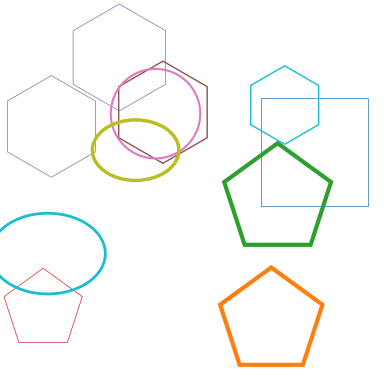[{"shape": "square", "thickness": 0.5, "radius": 0.7, "center": [0.817, 0.605]}, {"shape": "pentagon", "thickness": 3, "radius": 0.7, "center": [0.705, 0.165]}, {"shape": "pentagon", "thickness": 3, "radius": 0.73, "center": [0.721, 0.482]}, {"shape": "pentagon", "thickness": 0.5, "radius": 0.53, "center": [0.112, 0.196]}, {"shape": "hexagon", "thickness": 0.5, "radius": 0.69, "center": [0.31, 0.851]}, {"shape": "hexagon", "thickness": 1, "radius": 0.66, "center": [0.423, 0.709]}, {"shape": "circle", "thickness": 1.5, "radius": 0.58, "center": [0.404, 0.705]}, {"shape": "hexagon", "thickness": 0.5, "radius": 0.66, "center": [0.133, 0.672]}, {"shape": "oval", "thickness": 2.5, "radius": 0.56, "center": [0.352, 0.61]}, {"shape": "oval", "thickness": 2, "radius": 0.75, "center": [0.124, 0.341]}, {"shape": "hexagon", "thickness": 1, "radius": 0.51, "center": [0.74, 0.727]}]